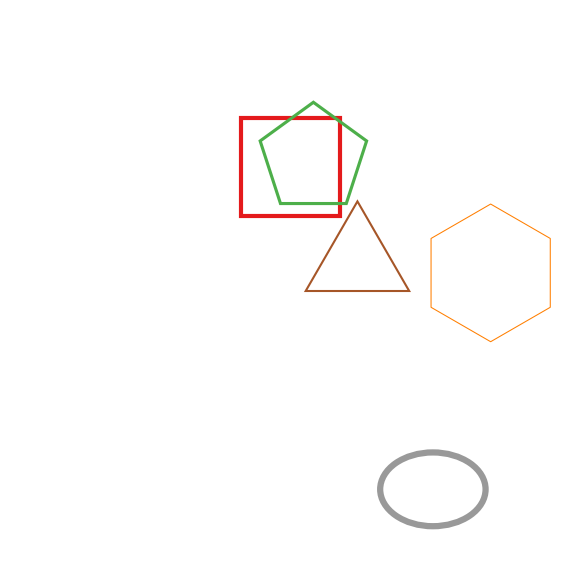[{"shape": "square", "thickness": 2, "radius": 0.42, "center": [0.503, 0.71]}, {"shape": "pentagon", "thickness": 1.5, "radius": 0.48, "center": [0.543, 0.725]}, {"shape": "hexagon", "thickness": 0.5, "radius": 0.6, "center": [0.85, 0.527]}, {"shape": "triangle", "thickness": 1, "radius": 0.52, "center": [0.619, 0.547]}, {"shape": "oval", "thickness": 3, "radius": 0.46, "center": [0.75, 0.152]}]